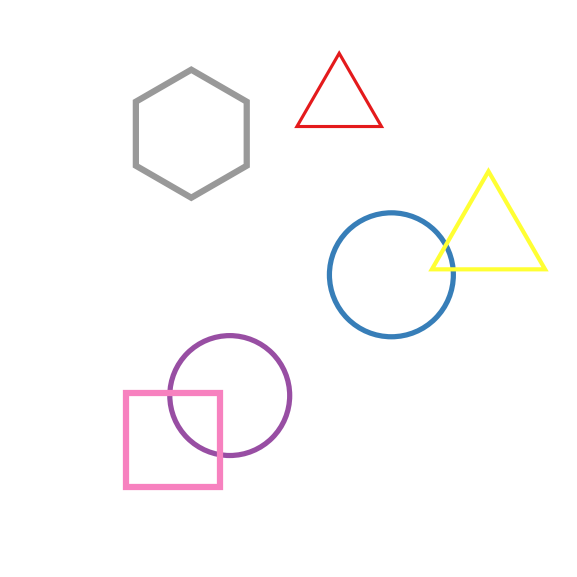[{"shape": "triangle", "thickness": 1.5, "radius": 0.42, "center": [0.587, 0.822]}, {"shape": "circle", "thickness": 2.5, "radius": 0.54, "center": [0.678, 0.523]}, {"shape": "circle", "thickness": 2.5, "radius": 0.52, "center": [0.398, 0.314]}, {"shape": "triangle", "thickness": 2, "radius": 0.57, "center": [0.846, 0.589]}, {"shape": "square", "thickness": 3, "radius": 0.41, "center": [0.299, 0.237]}, {"shape": "hexagon", "thickness": 3, "radius": 0.55, "center": [0.331, 0.768]}]